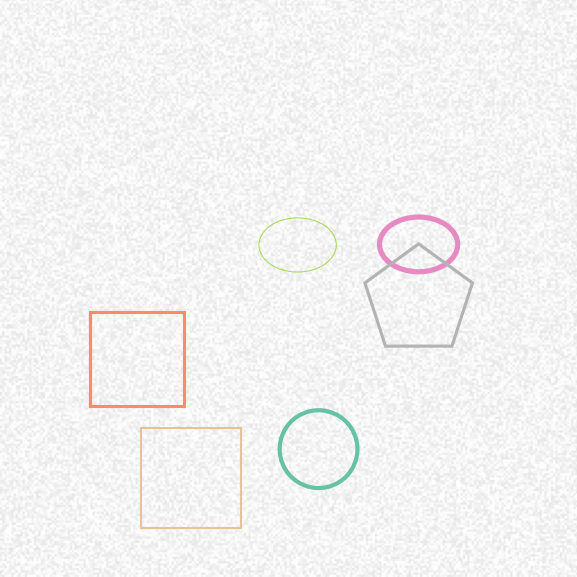[{"shape": "circle", "thickness": 2, "radius": 0.34, "center": [0.552, 0.221]}, {"shape": "square", "thickness": 1.5, "radius": 0.41, "center": [0.237, 0.377]}, {"shape": "oval", "thickness": 2.5, "radius": 0.34, "center": [0.725, 0.576]}, {"shape": "oval", "thickness": 0.5, "radius": 0.34, "center": [0.515, 0.575]}, {"shape": "square", "thickness": 1, "radius": 0.43, "center": [0.331, 0.172]}, {"shape": "pentagon", "thickness": 1.5, "radius": 0.49, "center": [0.725, 0.479]}]